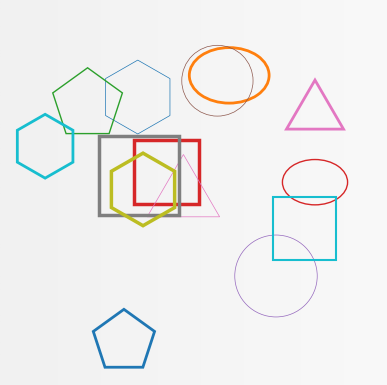[{"shape": "hexagon", "thickness": 0.5, "radius": 0.48, "center": [0.355, 0.748]}, {"shape": "pentagon", "thickness": 2, "radius": 0.42, "center": [0.32, 0.113]}, {"shape": "oval", "thickness": 2, "radius": 0.51, "center": [0.592, 0.804]}, {"shape": "pentagon", "thickness": 1, "radius": 0.47, "center": [0.226, 0.729]}, {"shape": "square", "thickness": 2.5, "radius": 0.42, "center": [0.429, 0.554]}, {"shape": "oval", "thickness": 1, "radius": 0.42, "center": [0.813, 0.527]}, {"shape": "circle", "thickness": 0.5, "radius": 0.53, "center": [0.712, 0.283]}, {"shape": "circle", "thickness": 0.5, "radius": 0.46, "center": [0.561, 0.79]}, {"shape": "triangle", "thickness": 2, "radius": 0.42, "center": [0.813, 0.707]}, {"shape": "triangle", "thickness": 0.5, "radius": 0.54, "center": [0.473, 0.491]}, {"shape": "square", "thickness": 2.5, "radius": 0.51, "center": [0.359, 0.545]}, {"shape": "hexagon", "thickness": 2.5, "radius": 0.47, "center": [0.369, 0.508]}, {"shape": "hexagon", "thickness": 2, "radius": 0.41, "center": [0.116, 0.62]}, {"shape": "square", "thickness": 1.5, "radius": 0.41, "center": [0.786, 0.407]}]